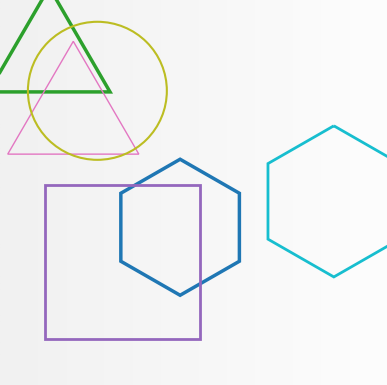[{"shape": "hexagon", "thickness": 2.5, "radius": 0.88, "center": [0.465, 0.41]}, {"shape": "triangle", "thickness": 2.5, "radius": 0.91, "center": [0.127, 0.852]}, {"shape": "square", "thickness": 2, "radius": 1.0, "center": [0.317, 0.32]}, {"shape": "triangle", "thickness": 1, "radius": 0.98, "center": [0.189, 0.697]}, {"shape": "circle", "thickness": 1.5, "radius": 0.9, "center": [0.251, 0.764]}, {"shape": "hexagon", "thickness": 2, "radius": 0.98, "center": [0.862, 0.477]}]